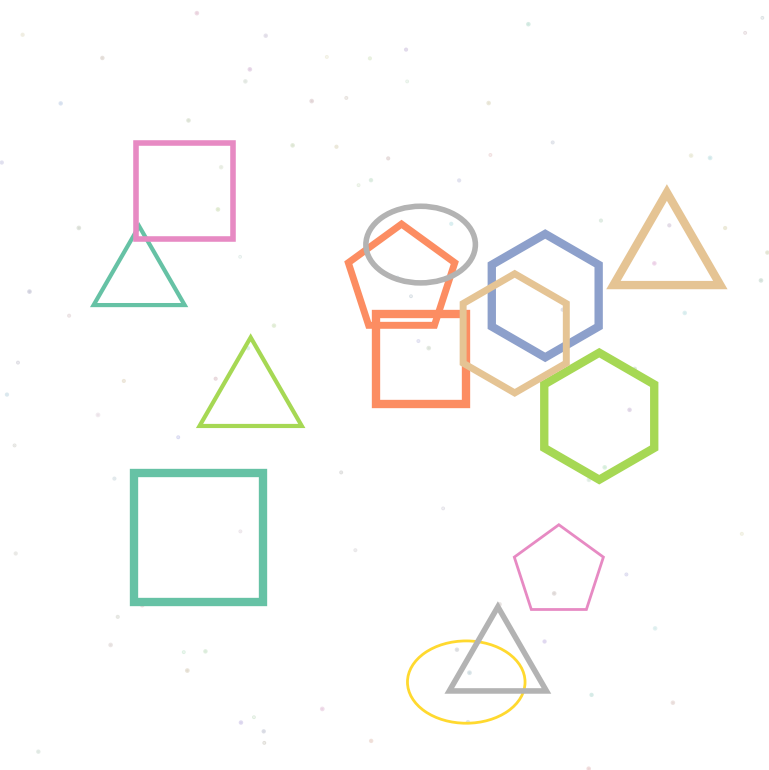[{"shape": "square", "thickness": 3, "radius": 0.42, "center": [0.258, 0.302]}, {"shape": "triangle", "thickness": 1.5, "radius": 0.34, "center": [0.181, 0.638]}, {"shape": "square", "thickness": 3, "radius": 0.29, "center": [0.547, 0.534]}, {"shape": "pentagon", "thickness": 2.5, "radius": 0.36, "center": [0.521, 0.636]}, {"shape": "hexagon", "thickness": 3, "radius": 0.4, "center": [0.708, 0.616]}, {"shape": "square", "thickness": 2, "radius": 0.31, "center": [0.24, 0.752]}, {"shape": "pentagon", "thickness": 1, "radius": 0.3, "center": [0.726, 0.258]}, {"shape": "hexagon", "thickness": 3, "radius": 0.41, "center": [0.778, 0.459]}, {"shape": "triangle", "thickness": 1.5, "radius": 0.38, "center": [0.326, 0.485]}, {"shape": "oval", "thickness": 1, "radius": 0.38, "center": [0.606, 0.114]}, {"shape": "hexagon", "thickness": 2.5, "radius": 0.39, "center": [0.668, 0.567]}, {"shape": "triangle", "thickness": 3, "radius": 0.4, "center": [0.866, 0.67]}, {"shape": "oval", "thickness": 2, "radius": 0.36, "center": [0.546, 0.682]}, {"shape": "triangle", "thickness": 2, "radius": 0.36, "center": [0.647, 0.139]}]